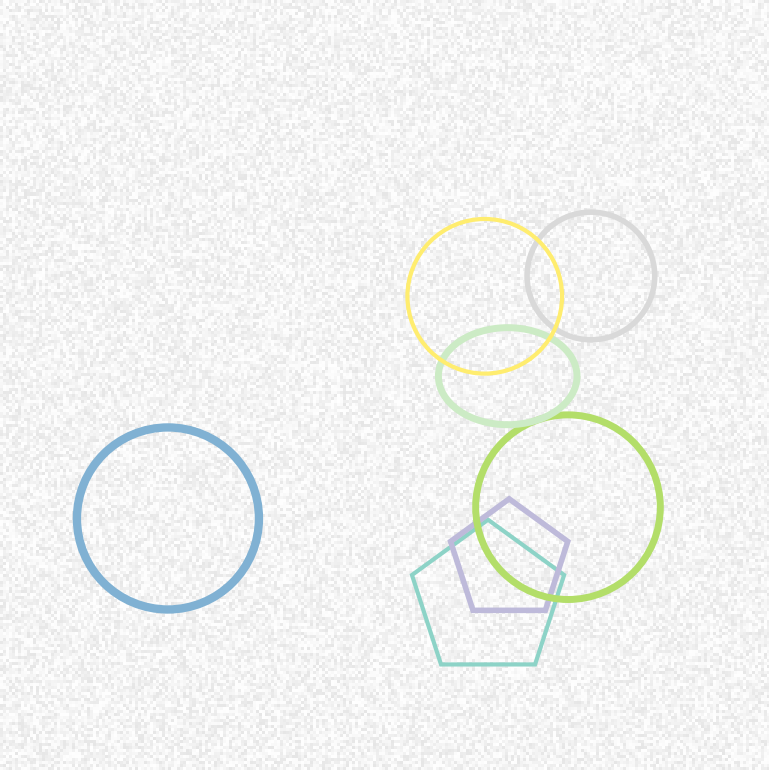[{"shape": "pentagon", "thickness": 1.5, "radius": 0.52, "center": [0.634, 0.221]}, {"shape": "pentagon", "thickness": 2, "radius": 0.4, "center": [0.661, 0.272]}, {"shape": "circle", "thickness": 3, "radius": 0.59, "center": [0.218, 0.327]}, {"shape": "circle", "thickness": 2.5, "radius": 0.6, "center": [0.738, 0.341]}, {"shape": "circle", "thickness": 2, "radius": 0.41, "center": [0.767, 0.642]}, {"shape": "oval", "thickness": 2.5, "radius": 0.45, "center": [0.659, 0.511]}, {"shape": "circle", "thickness": 1.5, "radius": 0.5, "center": [0.63, 0.615]}]